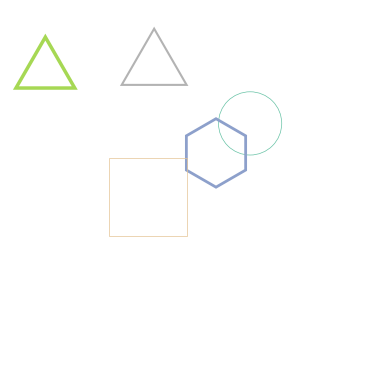[{"shape": "circle", "thickness": 0.5, "radius": 0.41, "center": [0.65, 0.679]}, {"shape": "hexagon", "thickness": 2, "radius": 0.44, "center": [0.561, 0.603]}, {"shape": "triangle", "thickness": 2.5, "radius": 0.44, "center": [0.118, 0.815]}, {"shape": "square", "thickness": 0.5, "radius": 0.51, "center": [0.384, 0.487]}, {"shape": "triangle", "thickness": 1.5, "radius": 0.49, "center": [0.4, 0.828]}]